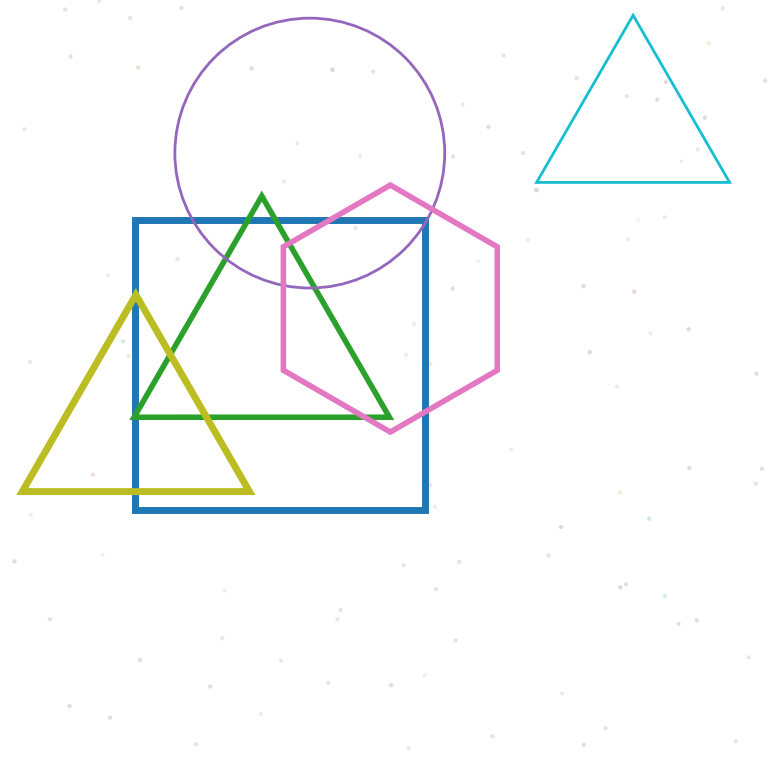[{"shape": "square", "thickness": 2.5, "radius": 0.94, "center": [0.364, 0.526]}, {"shape": "triangle", "thickness": 2, "radius": 0.96, "center": [0.34, 0.554]}, {"shape": "circle", "thickness": 1, "radius": 0.88, "center": [0.402, 0.801]}, {"shape": "hexagon", "thickness": 2, "radius": 0.8, "center": [0.507, 0.599]}, {"shape": "triangle", "thickness": 2.5, "radius": 0.85, "center": [0.176, 0.447]}, {"shape": "triangle", "thickness": 1, "radius": 0.72, "center": [0.822, 0.835]}]